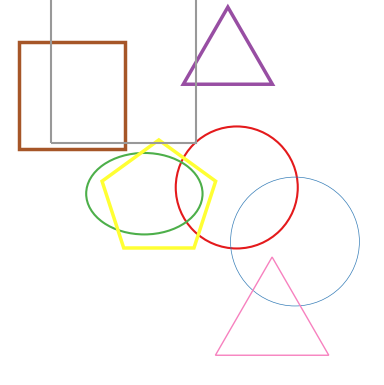[{"shape": "circle", "thickness": 1.5, "radius": 0.79, "center": [0.615, 0.513]}, {"shape": "circle", "thickness": 0.5, "radius": 0.84, "center": [0.766, 0.373]}, {"shape": "oval", "thickness": 1.5, "radius": 0.76, "center": [0.375, 0.497]}, {"shape": "triangle", "thickness": 2.5, "radius": 0.67, "center": [0.592, 0.848]}, {"shape": "pentagon", "thickness": 2.5, "radius": 0.78, "center": [0.413, 0.481]}, {"shape": "square", "thickness": 2.5, "radius": 0.69, "center": [0.187, 0.752]}, {"shape": "triangle", "thickness": 1, "radius": 0.85, "center": [0.707, 0.162]}, {"shape": "square", "thickness": 1.5, "radius": 0.94, "center": [0.321, 0.817]}]